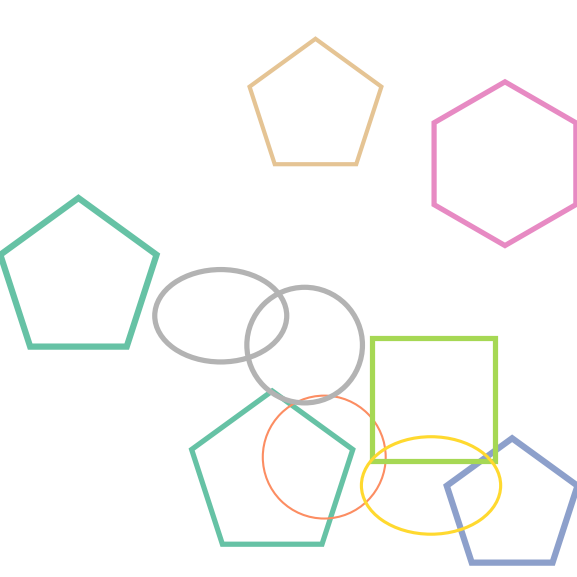[{"shape": "pentagon", "thickness": 2.5, "radius": 0.73, "center": [0.471, 0.175]}, {"shape": "pentagon", "thickness": 3, "radius": 0.71, "center": [0.136, 0.514]}, {"shape": "circle", "thickness": 1, "radius": 0.53, "center": [0.561, 0.208]}, {"shape": "pentagon", "thickness": 3, "radius": 0.6, "center": [0.887, 0.121]}, {"shape": "hexagon", "thickness": 2.5, "radius": 0.71, "center": [0.874, 0.716]}, {"shape": "square", "thickness": 2.5, "radius": 0.53, "center": [0.75, 0.308]}, {"shape": "oval", "thickness": 1.5, "radius": 0.6, "center": [0.746, 0.159]}, {"shape": "pentagon", "thickness": 2, "radius": 0.6, "center": [0.546, 0.812]}, {"shape": "circle", "thickness": 2.5, "radius": 0.5, "center": [0.528, 0.402]}, {"shape": "oval", "thickness": 2.5, "radius": 0.57, "center": [0.382, 0.452]}]